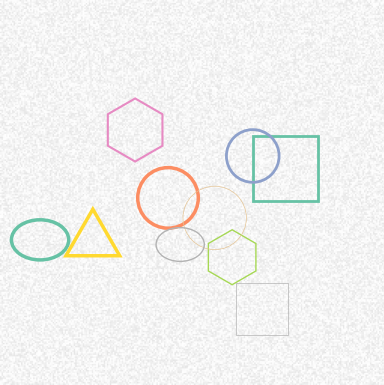[{"shape": "square", "thickness": 2, "radius": 0.42, "center": [0.741, 0.562]}, {"shape": "oval", "thickness": 2.5, "radius": 0.37, "center": [0.104, 0.377]}, {"shape": "circle", "thickness": 2.5, "radius": 0.39, "center": [0.436, 0.486]}, {"shape": "circle", "thickness": 2, "radius": 0.34, "center": [0.657, 0.595]}, {"shape": "hexagon", "thickness": 1.5, "radius": 0.41, "center": [0.351, 0.662]}, {"shape": "hexagon", "thickness": 1, "radius": 0.36, "center": [0.603, 0.332]}, {"shape": "triangle", "thickness": 2.5, "radius": 0.4, "center": [0.241, 0.376]}, {"shape": "circle", "thickness": 0.5, "radius": 0.41, "center": [0.558, 0.434]}, {"shape": "oval", "thickness": 1, "radius": 0.31, "center": [0.468, 0.365]}, {"shape": "square", "thickness": 0.5, "radius": 0.34, "center": [0.681, 0.197]}]